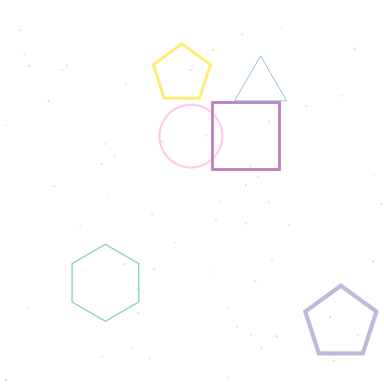[{"shape": "hexagon", "thickness": 1, "radius": 0.5, "center": [0.274, 0.266]}, {"shape": "pentagon", "thickness": 3, "radius": 0.49, "center": [0.885, 0.161]}, {"shape": "triangle", "thickness": 0.5, "radius": 0.39, "center": [0.677, 0.777]}, {"shape": "circle", "thickness": 1.5, "radius": 0.41, "center": [0.496, 0.647]}, {"shape": "square", "thickness": 2, "radius": 0.44, "center": [0.637, 0.648]}, {"shape": "pentagon", "thickness": 2, "radius": 0.39, "center": [0.472, 0.808]}]